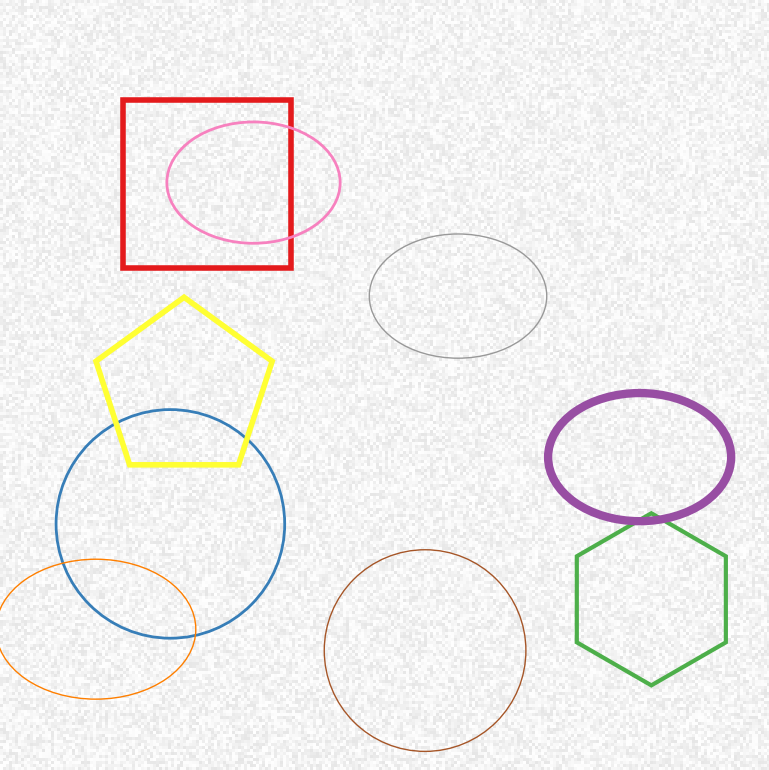[{"shape": "square", "thickness": 2, "radius": 0.55, "center": [0.269, 0.761]}, {"shape": "circle", "thickness": 1, "radius": 0.74, "center": [0.221, 0.32]}, {"shape": "hexagon", "thickness": 1.5, "radius": 0.56, "center": [0.846, 0.222]}, {"shape": "oval", "thickness": 3, "radius": 0.59, "center": [0.831, 0.406]}, {"shape": "oval", "thickness": 0.5, "radius": 0.65, "center": [0.124, 0.183]}, {"shape": "pentagon", "thickness": 2, "radius": 0.6, "center": [0.239, 0.494]}, {"shape": "circle", "thickness": 0.5, "radius": 0.65, "center": [0.552, 0.155]}, {"shape": "oval", "thickness": 1, "radius": 0.56, "center": [0.329, 0.763]}, {"shape": "oval", "thickness": 0.5, "radius": 0.58, "center": [0.595, 0.615]}]